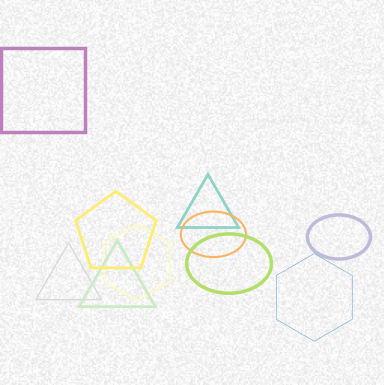[{"shape": "triangle", "thickness": 2, "radius": 0.46, "center": [0.54, 0.455]}, {"shape": "hexagon", "thickness": 1, "radius": 0.5, "center": [0.356, 0.319]}, {"shape": "oval", "thickness": 2.5, "radius": 0.41, "center": [0.88, 0.385]}, {"shape": "hexagon", "thickness": 0.5, "radius": 0.57, "center": [0.816, 0.228]}, {"shape": "oval", "thickness": 1.5, "radius": 0.42, "center": [0.554, 0.391]}, {"shape": "oval", "thickness": 2.5, "radius": 0.55, "center": [0.595, 0.315]}, {"shape": "triangle", "thickness": 1, "radius": 0.49, "center": [0.178, 0.271]}, {"shape": "square", "thickness": 2.5, "radius": 0.55, "center": [0.112, 0.767]}, {"shape": "triangle", "thickness": 2, "radius": 0.57, "center": [0.304, 0.261]}, {"shape": "pentagon", "thickness": 2, "radius": 0.55, "center": [0.301, 0.393]}]